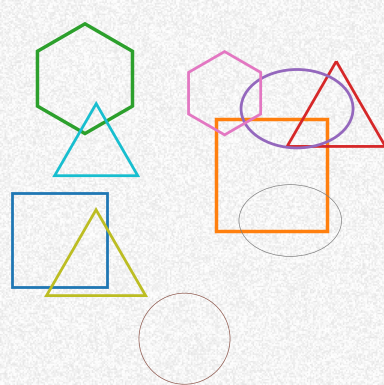[{"shape": "square", "thickness": 2, "radius": 0.61, "center": [0.154, 0.376]}, {"shape": "square", "thickness": 2.5, "radius": 0.73, "center": [0.705, 0.546]}, {"shape": "hexagon", "thickness": 2.5, "radius": 0.71, "center": [0.221, 0.796]}, {"shape": "triangle", "thickness": 2, "radius": 0.74, "center": [0.873, 0.693]}, {"shape": "oval", "thickness": 2, "radius": 0.73, "center": [0.772, 0.718]}, {"shape": "circle", "thickness": 0.5, "radius": 0.59, "center": [0.479, 0.12]}, {"shape": "hexagon", "thickness": 2, "radius": 0.54, "center": [0.583, 0.758]}, {"shape": "oval", "thickness": 0.5, "radius": 0.67, "center": [0.754, 0.427]}, {"shape": "triangle", "thickness": 2, "radius": 0.74, "center": [0.25, 0.306]}, {"shape": "triangle", "thickness": 2, "radius": 0.62, "center": [0.25, 0.606]}]